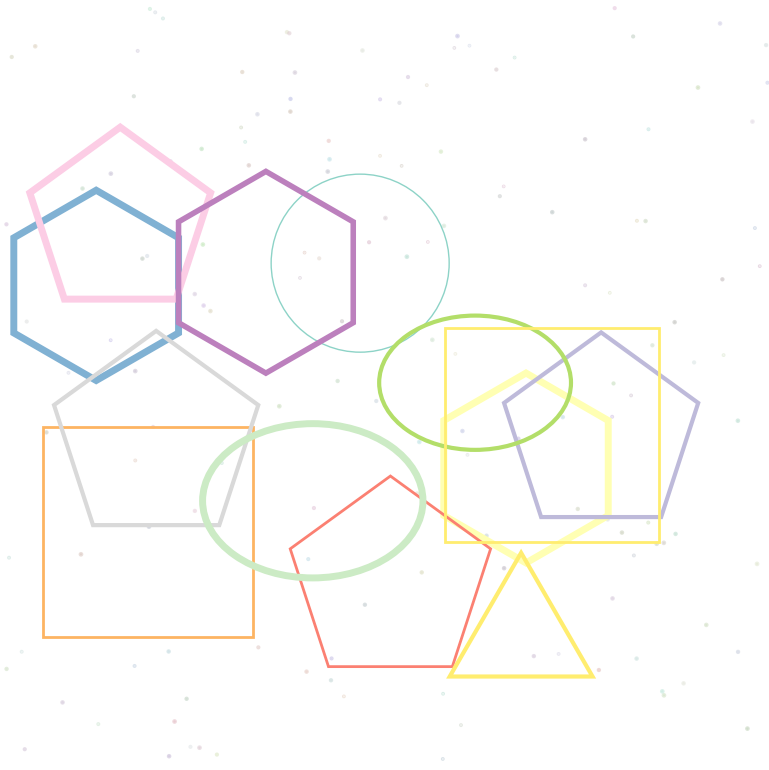[{"shape": "circle", "thickness": 0.5, "radius": 0.58, "center": [0.468, 0.658]}, {"shape": "hexagon", "thickness": 2.5, "radius": 0.62, "center": [0.683, 0.392]}, {"shape": "pentagon", "thickness": 1.5, "radius": 0.66, "center": [0.781, 0.436]}, {"shape": "pentagon", "thickness": 1, "radius": 0.68, "center": [0.507, 0.245]}, {"shape": "hexagon", "thickness": 2.5, "radius": 0.62, "center": [0.125, 0.629]}, {"shape": "square", "thickness": 1, "radius": 0.68, "center": [0.192, 0.309]}, {"shape": "oval", "thickness": 1.5, "radius": 0.62, "center": [0.617, 0.503]}, {"shape": "pentagon", "thickness": 2.5, "radius": 0.62, "center": [0.156, 0.711]}, {"shape": "pentagon", "thickness": 1.5, "radius": 0.7, "center": [0.203, 0.431]}, {"shape": "hexagon", "thickness": 2, "radius": 0.65, "center": [0.345, 0.646]}, {"shape": "oval", "thickness": 2.5, "radius": 0.72, "center": [0.406, 0.35]}, {"shape": "square", "thickness": 1, "radius": 0.7, "center": [0.717, 0.435]}, {"shape": "triangle", "thickness": 1.5, "radius": 0.54, "center": [0.677, 0.175]}]